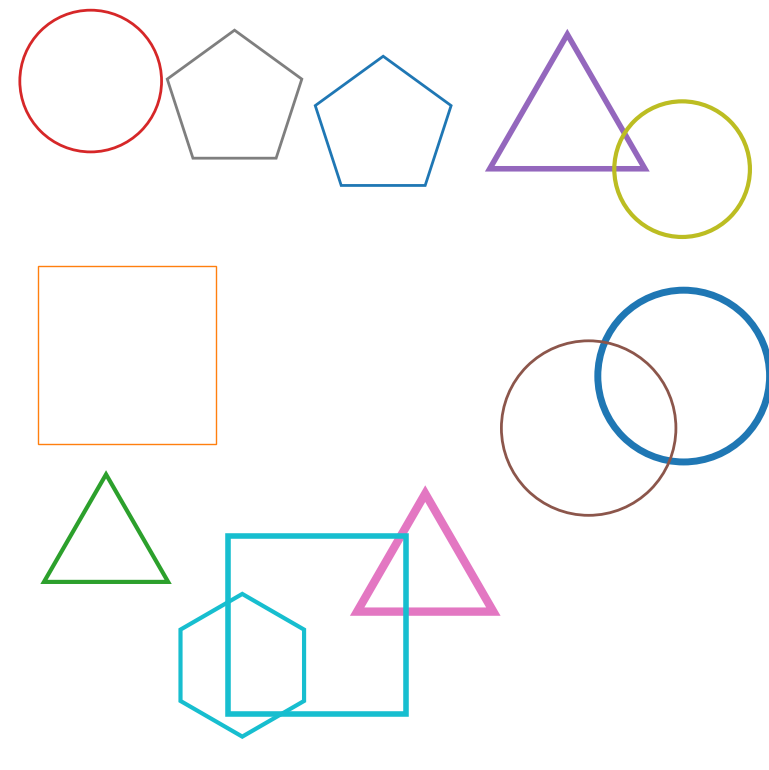[{"shape": "pentagon", "thickness": 1, "radius": 0.46, "center": [0.498, 0.834]}, {"shape": "circle", "thickness": 2.5, "radius": 0.56, "center": [0.888, 0.512]}, {"shape": "square", "thickness": 0.5, "radius": 0.58, "center": [0.165, 0.539]}, {"shape": "triangle", "thickness": 1.5, "radius": 0.47, "center": [0.138, 0.291]}, {"shape": "circle", "thickness": 1, "radius": 0.46, "center": [0.118, 0.895]}, {"shape": "triangle", "thickness": 2, "radius": 0.58, "center": [0.737, 0.839]}, {"shape": "circle", "thickness": 1, "radius": 0.57, "center": [0.764, 0.444]}, {"shape": "triangle", "thickness": 3, "radius": 0.51, "center": [0.552, 0.257]}, {"shape": "pentagon", "thickness": 1, "radius": 0.46, "center": [0.305, 0.869]}, {"shape": "circle", "thickness": 1.5, "radius": 0.44, "center": [0.886, 0.78]}, {"shape": "hexagon", "thickness": 1.5, "radius": 0.46, "center": [0.315, 0.136]}, {"shape": "square", "thickness": 2, "radius": 0.58, "center": [0.411, 0.189]}]